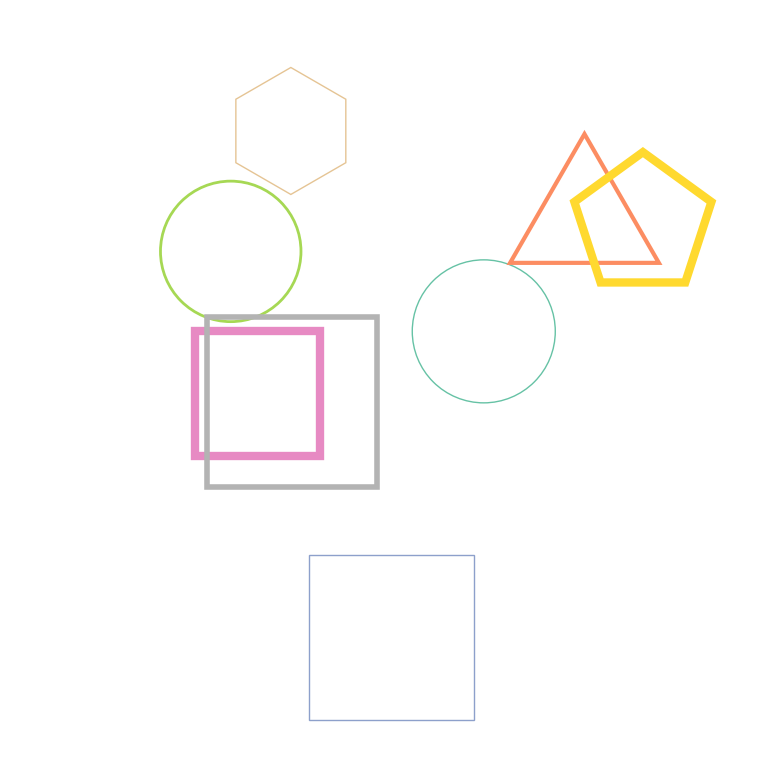[{"shape": "circle", "thickness": 0.5, "radius": 0.46, "center": [0.628, 0.57]}, {"shape": "triangle", "thickness": 1.5, "radius": 0.56, "center": [0.759, 0.714]}, {"shape": "square", "thickness": 0.5, "radius": 0.54, "center": [0.508, 0.172]}, {"shape": "square", "thickness": 3, "radius": 0.41, "center": [0.335, 0.489]}, {"shape": "circle", "thickness": 1, "radius": 0.46, "center": [0.3, 0.674]}, {"shape": "pentagon", "thickness": 3, "radius": 0.47, "center": [0.835, 0.709]}, {"shape": "hexagon", "thickness": 0.5, "radius": 0.41, "center": [0.378, 0.83]}, {"shape": "square", "thickness": 2, "radius": 0.55, "center": [0.38, 0.478]}]